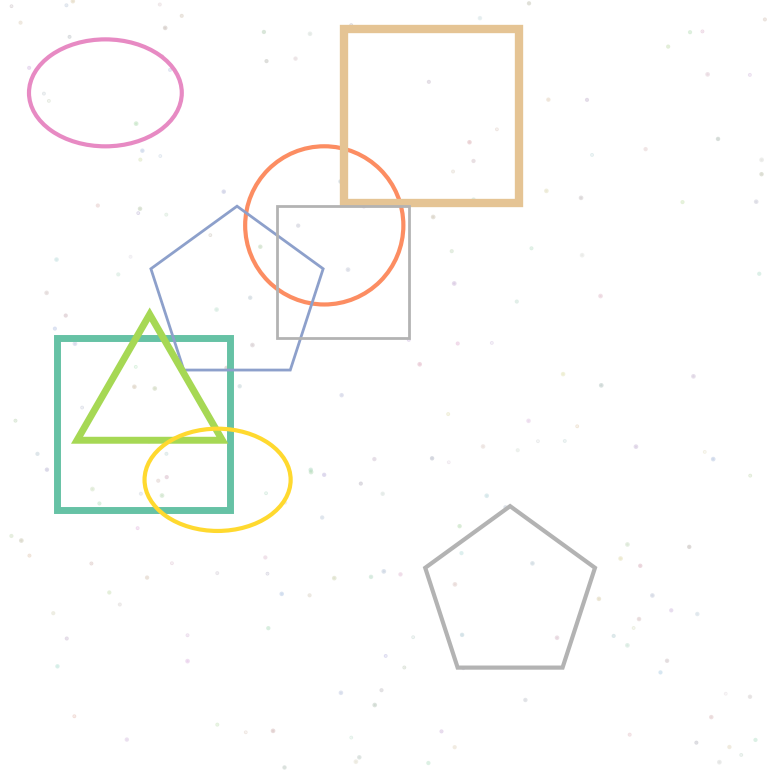[{"shape": "square", "thickness": 2.5, "radius": 0.56, "center": [0.187, 0.45]}, {"shape": "circle", "thickness": 1.5, "radius": 0.51, "center": [0.421, 0.707]}, {"shape": "pentagon", "thickness": 1, "radius": 0.59, "center": [0.308, 0.615]}, {"shape": "oval", "thickness": 1.5, "radius": 0.5, "center": [0.137, 0.879]}, {"shape": "triangle", "thickness": 2.5, "radius": 0.54, "center": [0.194, 0.483]}, {"shape": "oval", "thickness": 1.5, "radius": 0.47, "center": [0.283, 0.377]}, {"shape": "square", "thickness": 3, "radius": 0.57, "center": [0.56, 0.849]}, {"shape": "square", "thickness": 1, "radius": 0.43, "center": [0.446, 0.647]}, {"shape": "pentagon", "thickness": 1.5, "radius": 0.58, "center": [0.662, 0.227]}]